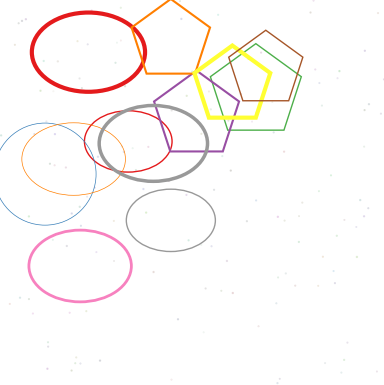[{"shape": "oval", "thickness": 3, "radius": 0.74, "center": [0.23, 0.865]}, {"shape": "oval", "thickness": 1, "radius": 0.57, "center": [0.333, 0.633]}, {"shape": "circle", "thickness": 0.5, "radius": 0.66, "center": [0.117, 0.548]}, {"shape": "pentagon", "thickness": 1, "radius": 0.62, "center": [0.665, 0.762]}, {"shape": "pentagon", "thickness": 1.5, "radius": 0.58, "center": [0.511, 0.701]}, {"shape": "oval", "thickness": 0.5, "radius": 0.67, "center": [0.191, 0.587]}, {"shape": "pentagon", "thickness": 1.5, "radius": 0.54, "center": [0.444, 0.895]}, {"shape": "pentagon", "thickness": 3, "radius": 0.52, "center": [0.604, 0.778]}, {"shape": "pentagon", "thickness": 1, "radius": 0.51, "center": [0.69, 0.82]}, {"shape": "oval", "thickness": 2, "radius": 0.67, "center": [0.208, 0.309]}, {"shape": "oval", "thickness": 1, "radius": 0.58, "center": [0.444, 0.428]}, {"shape": "oval", "thickness": 2.5, "radius": 0.7, "center": [0.398, 0.628]}]